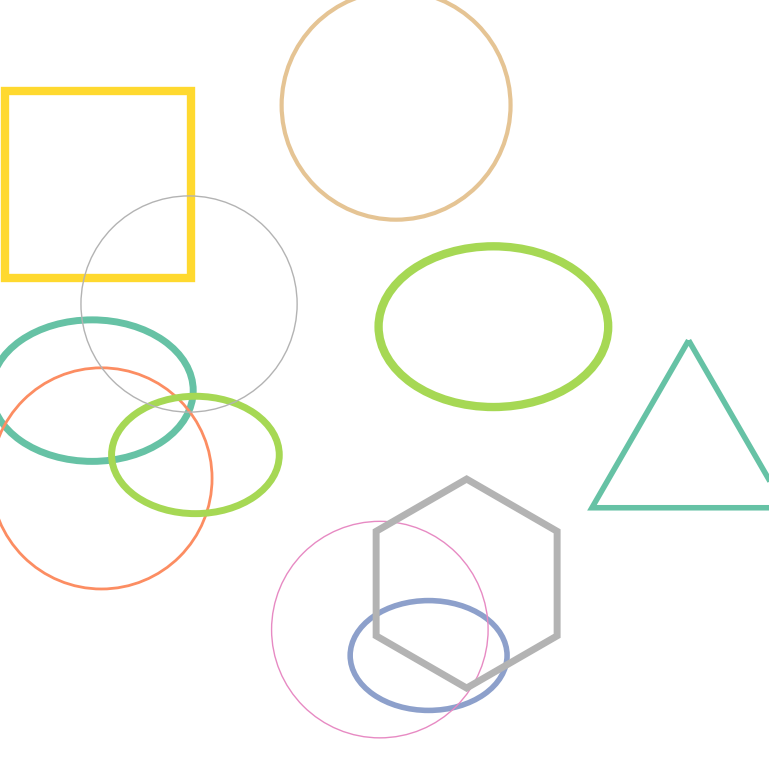[{"shape": "triangle", "thickness": 2, "radius": 0.72, "center": [0.894, 0.413]}, {"shape": "oval", "thickness": 2.5, "radius": 0.66, "center": [0.12, 0.493]}, {"shape": "circle", "thickness": 1, "radius": 0.72, "center": [0.132, 0.379]}, {"shape": "oval", "thickness": 2, "radius": 0.51, "center": [0.557, 0.149]}, {"shape": "circle", "thickness": 0.5, "radius": 0.7, "center": [0.493, 0.182]}, {"shape": "oval", "thickness": 2.5, "radius": 0.54, "center": [0.254, 0.409]}, {"shape": "oval", "thickness": 3, "radius": 0.75, "center": [0.641, 0.576]}, {"shape": "square", "thickness": 3, "radius": 0.61, "center": [0.127, 0.761]}, {"shape": "circle", "thickness": 1.5, "radius": 0.74, "center": [0.514, 0.863]}, {"shape": "circle", "thickness": 0.5, "radius": 0.7, "center": [0.246, 0.605]}, {"shape": "hexagon", "thickness": 2.5, "radius": 0.68, "center": [0.606, 0.242]}]